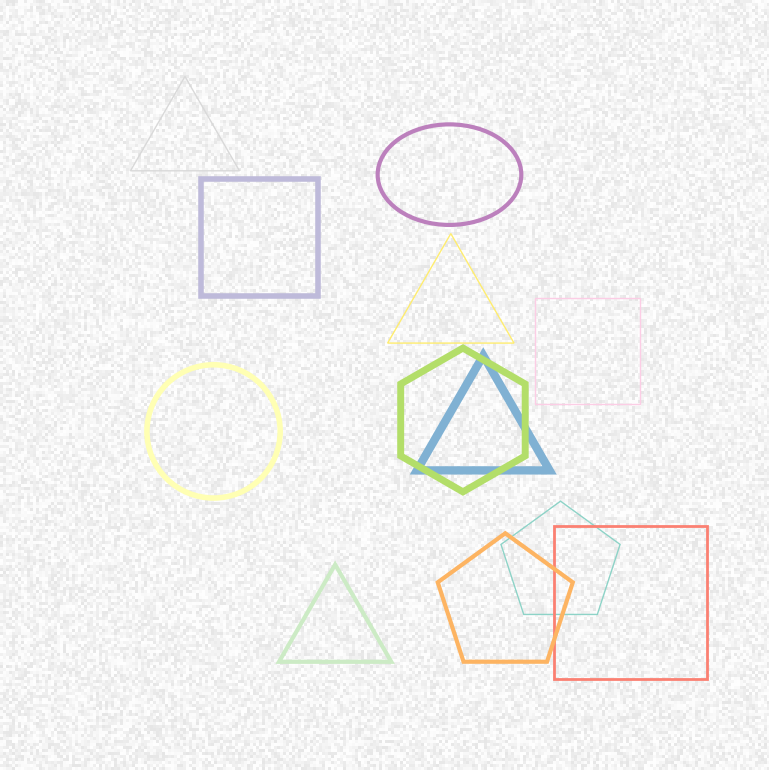[{"shape": "pentagon", "thickness": 0.5, "radius": 0.41, "center": [0.728, 0.268]}, {"shape": "circle", "thickness": 2, "radius": 0.43, "center": [0.277, 0.44]}, {"shape": "square", "thickness": 2, "radius": 0.38, "center": [0.337, 0.691]}, {"shape": "square", "thickness": 1, "radius": 0.5, "center": [0.819, 0.217]}, {"shape": "triangle", "thickness": 3, "radius": 0.5, "center": [0.628, 0.439]}, {"shape": "pentagon", "thickness": 1.5, "radius": 0.46, "center": [0.656, 0.215]}, {"shape": "hexagon", "thickness": 2.5, "radius": 0.47, "center": [0.601, 0.455]}, {"shape": "square", "thickness": 0.5, "radius": 0.34, "center": [0.763, 0.544]}, {"shape": "triangle", "thickness": 0.5, "radius": 0.41, "center": [0.24, 0.819]}, {"shape": "oval", "thickness": 1.5, "radius": 0.47, "center": [0.584, 0.773]}, {"shape": "triangle", "thickness": 1.5, "radius": 0.42, "center": [0.435, 0.183]}, {"shape": "triangle", "thickness": 0.5, "radius": 0.47, "center": [0.585, 0.602]}]